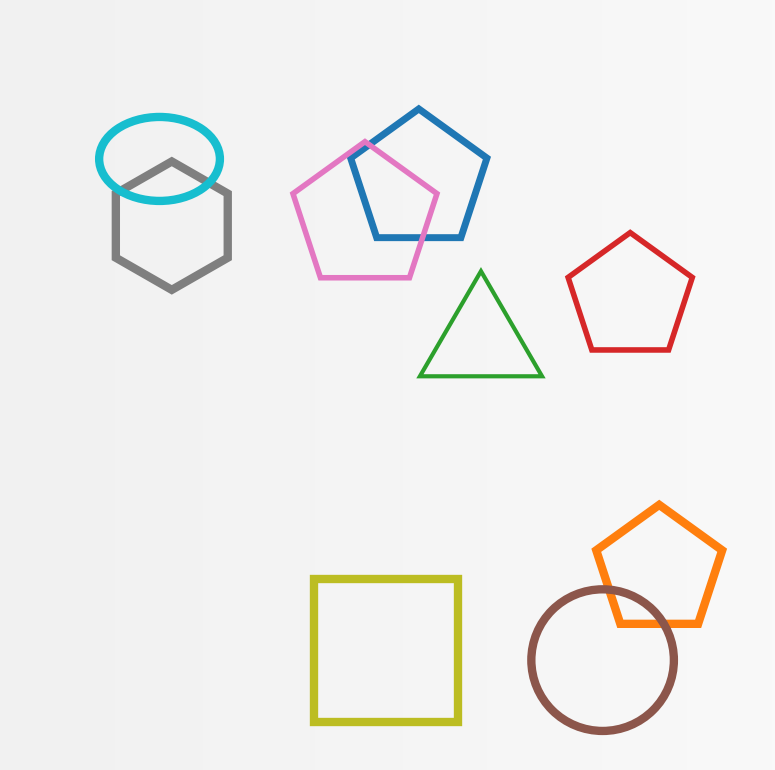[{"shape": "pentagon", "thickness": 2.5, "radius": 0.46, "center": [0.54, 0.766]}, {"shape": "pentagon", "thickness": 3, "radius": 0.43, "center": [0.851, 0.259]}, {"shape": "triangle", "thickness": 1.5, "radius": 0.45, "center": [0.621, 0.557]}, {"shape": "pentagon", "thickness": 2, "radius": 0.42, "center": [0.813, 0.614]}, {"shape": "circle", "thickness": 3, "radius": 0.46, "center": [0.778, 0.143]}, {"shape": "pentagon", "thickness": 2, "radius": 0.49, "center": [0.471, 0.718]}, {"shape": "hexagon", "thickness": 3, "radius": 0.42, "center": [0.222, 0.707]}, {"shape": "square", "thickness": 3, "radius": 0.47, "center": [0.498, 0.155]}, {"shape": "oval", "thickness": 3, "radius": 0.39, "center": [0.206, 0.794]}]